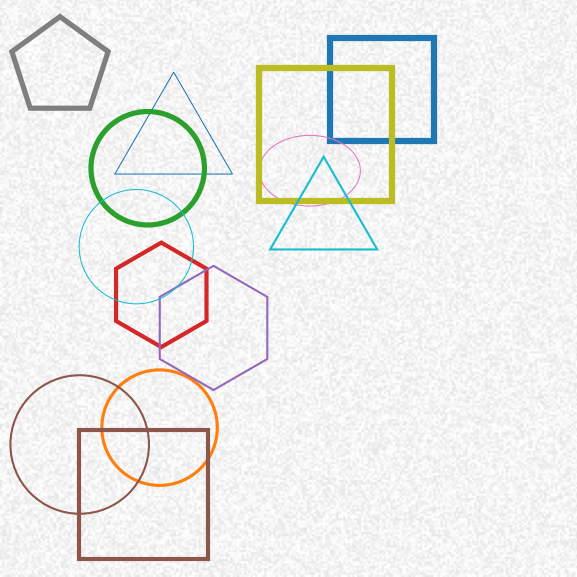[{"shape": "triangle", "thickness": 0.5, "radius": 0.59, "center": [0.301, 0.757]}, {"shape": "square", "thickness": 3, "radius": 0.45, "center": [0.662, 0.844]}, {"shape": "circle", "thickness": 1.5, "radius": 0.5, "center": [0.276, 0.259]}, {"shape": "circle", "thickness": 2.5, "radius": 0.49, "center": [0.256, 0.708]}, {"shape": "hexagon", "thickness": 2, "radius": 0.45, "center": [0.279, 0.489]}, {"shape": "hexagon", "thickness": 1, "radius": 0.54, "center": [0.37, 0.431]}, {"shape": "circle", "thickness": 1, "radius": 0.6, "center": [0.138, 0.229]}, {"shape": "square", "thickness": 2, "radius": 0.56, "center": [0.248, 0.142]}, {"shape": "oval", "thickness": 0.5, "radius": 0.44, "center": [0.536, 0.704]}, {"shape": "pentagon", "thickness": 2.5, "radius": 0.44, "center": [0.104, 0.883]}, {"shape": "square", "thickness": 3, "radius": 0.58, "center": [0.563, 0.766]}, {"shape": "triangle", "thickness": 1, "radius": 0.54, "center": [0.56, 0.621]}, {"shape": "circle", "thickness": 0.5, "radius": 0.5, "center": [0.236, 0.572]}]